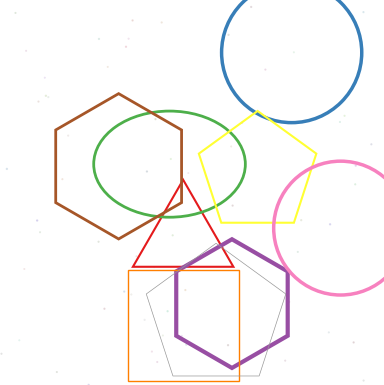[{"shape": "triangle", "thickness": 1.5, "radius": 0.75, "center": [0.476, 0.382]}, {"shape": "circle", "thickness": 2.5, "radius": 0.91, "center": [0.758, 0.863]}, {"shape": "oval", "thickness": 2, "radius": 0.98, "center": [0.44, 0.574]}, {"shape": "hexagon", "thickness": 3, "radius": 0.84, "center": [0.603, 0.211]}, {"shape": "square", "thickness": 1, "radius": 0.72, "center": [0.476, 0.154]}, {"shape": "pentagon", "thickness": 1.5, "radius": 0.8, "center": [0.669, 0.551]}, {"shape": "hexagon", "thickness": 2, "radius": 0.94, "center": [0.308, 0.568]}, {"shape": "circle", "thickness": 2.5, "radius": 0.87, "center": [0.885, 0.408]}, {"shape": "pentagon", "thickness": 0.5, "radius": 0.95, "center": [0.561, 0.178]}]